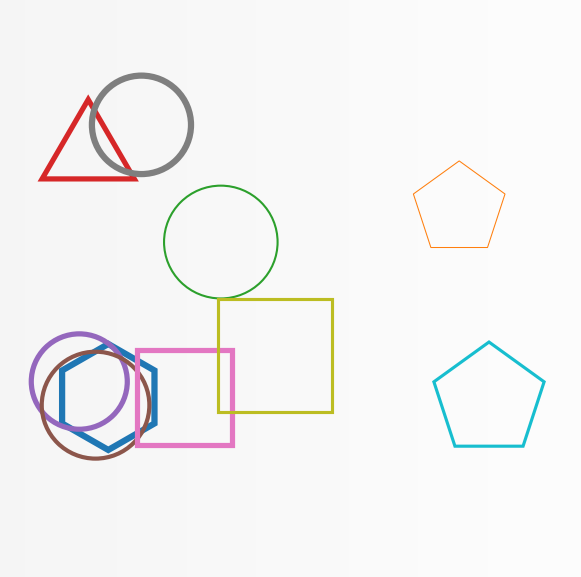[{"shape": "hexagon", "thickness": 3, "radius": 0.46, "center": [0.186, 0.312]}, {"shape": "pentagon", "thickness": 0.5, "radius": 0.41, "center": [0.79, 0.638]}, {"shape": "circle", "thickness": 1, "radius": 0.49, "center": [0.38, 0.58]}, {"shape": "triangle", "thickness": 2.5, "radius": 0.46, "center": [0.152, 0.735]}, {"shape": "circle", "thickness": 2.5, "radius": 0.41, "center": [0.136, 0.338]}, {"shape": "circle", "thickness": 2, "radius": 0.46, "center": [0.164, 0.298]}, {"shape": "square", "thickness": 2.5, "radius": 0.41, "center": [0.317, 0.311]}, {"shape": "circle", "thickness": 3, "radius": 0.43, "center": [0.243, 0.783]}, {"shape": "square", "thickness": 1.5, "radius": 0.49, "center": [0.474, 0.383]}, {"shape": "pentagon", "thickness": 1.5, "radius": 0.5, "center": [0.841, 0.307]}]